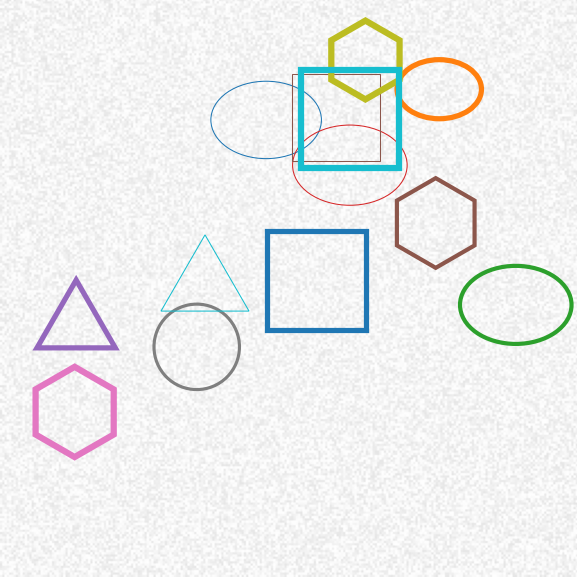[{"shape": "square", "thickness": 2.5, "radius": 0.43, "center": [0.548, 0.514]}, {"shape": "oval", "thickness": 0.5, "radius": 0.48, "center": [0.461, 0.791]}, {"shape": "oval", "thickness": 2.5, "radius": 0.37, "center": [0.761, 0.845]}, {"shape": "oval", "thickness": 2, "radius": 0.48, "center": [0.893, 0.471]}, {"shape": "oval", "thickness": 0.5, "radius": 0.5, "center": [0.606, 0.713]}, {"shape": "triangle", "thickness": 2.5, "radius": 0.39, "center": [0.132, 0.436]}, {"shape": "hexagon", "thickness": 2, "radius": 0.39, "center": [0.755, 0.613]}, {"shape": "square", "thickness": 0.5, "radius": 0.38, "center": [0.582, 0.795]}, {"shape": "hexagon", "thickness": 3, "radius": 0.39, "center": [0.129, 0.286]}, {"shape": "circle", "thickness": 1.5, "radius": 0.37, "center": [0.341, 0.399]}, {"shape": "hexagon", "thickness": 3, "radius": 0.34, "center": [0.633, 0.895]}, {"shape": "triangle", "thickness": 0.5, "radius": 0.44, "center": [0.355, 0.504]}, {"shape": "square", "thickness": 3, "radius": 0.42, "center": [0.605, 0.793]}]